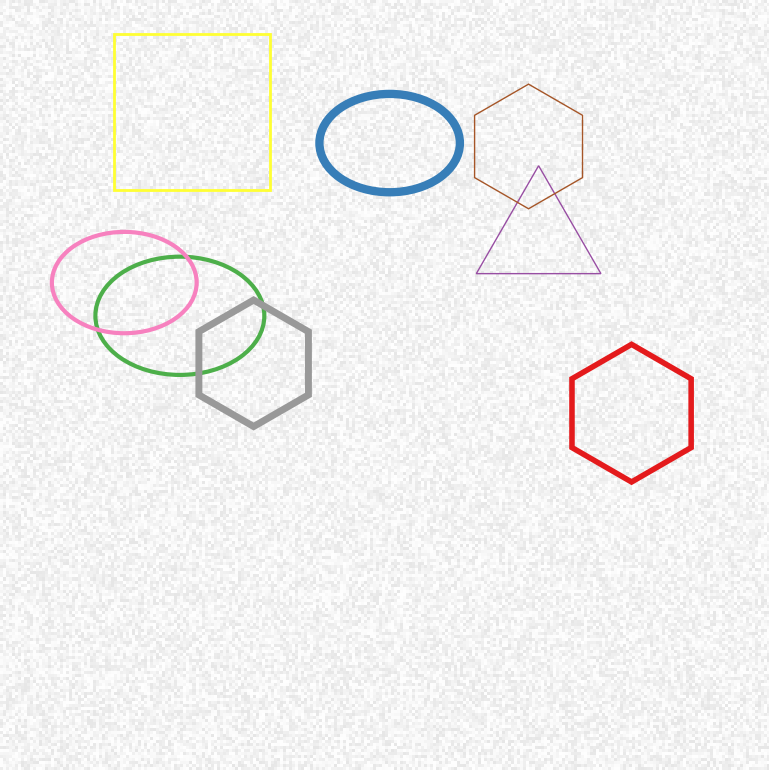[{"shape": "hexagon", "thickness": 2, "radius": 0.45, "center": [0.82, 0.463]}, {"shape": "oval", "thickness": 3, "radius": 0.46, "center": [0.506, 0.814]}, {"shape": "oval", "thickness": 1.5, "radius": 0.55, "center": [0.234, 0.59]}, {"shape": "triangle", "thickness": 0.5, "radius": 0.47, "center": [0.699, 0.691]}, {"shape": "square", "thickness": 1, "radius": 0.5, "center": [0.25, 0.854]}, {"shape": "hexagon", "thickness": 0.5, "radius": 0.4, "center": [0.686, 0.81]}, {"shape": "oval", "thickness": 1.5, "radius": 0.47, "center": [0.161, 0.633]}, {"shape": "hexagon", "thickness": 2.5, "radius": 0.41, "center": [0.329, 0.528]}]